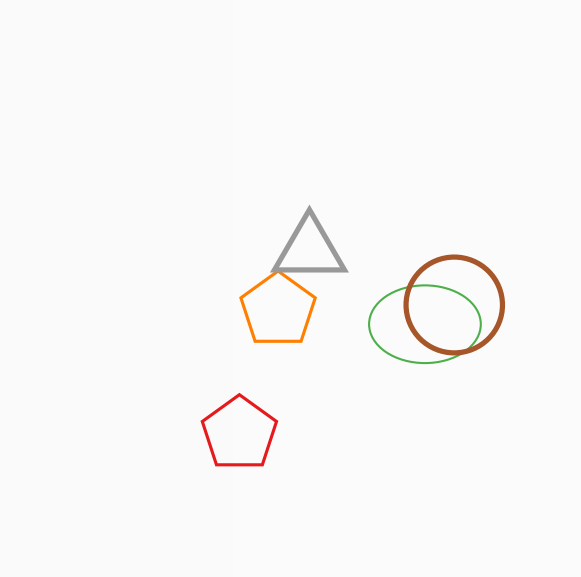[{"shape": "pentagon", "thickness": 1.5, "radius": 0.34, "center": [0.412, 0.249]}, {"shape": "oval", "thickness": 1, "radius": 0.48, "center": [0.731, 0.438]}, {"shape": "pentagon", "thickness": 1.5, "radius": 0.34, "center": [0.478, 0.463]}, {"shape": "circle", "thickness": 2.5, "radius": 0.41, "center": [0.782, 0.471]}, {"shape": "triangle", "thickness": 2.5, "radius": 0.35, "center": [0.532, 0.566]}]